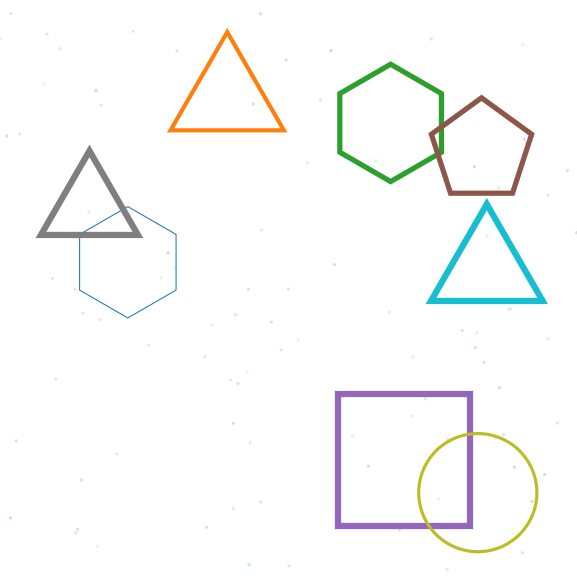[{"shape": "hexagon", "thickness": 0.5, "radius": 0.48, "center": [0.221, 0.545]}, {"shape": "triangle", "thickness": 2, "radius": 0.57, "center": [0.393, 0.83]}, {"shape": "hexagon", "thickness": 2.5, "radius": 0.51, "center": [0.676, 0.786]}, {"shape": "square", "thickness": 3, "radius": 0.57, "center": [0.7, 0.203]}, {"shape": "pentagon", "thickness": 2.5, "radius": 0.46, "center": [0.834, 0.738]}, {"shape": "triangle", "thickness": 3, "radius": 0.49, "center": [0.155, 0.641]}, {"shape": "circle", "thickness": 1.5, "radius": 0.51, "center": [0.827, 0.146]}, {"shape": "triangle", "thickness": 3, "radius": 0.56, "center": [0.843, 0.534]}]